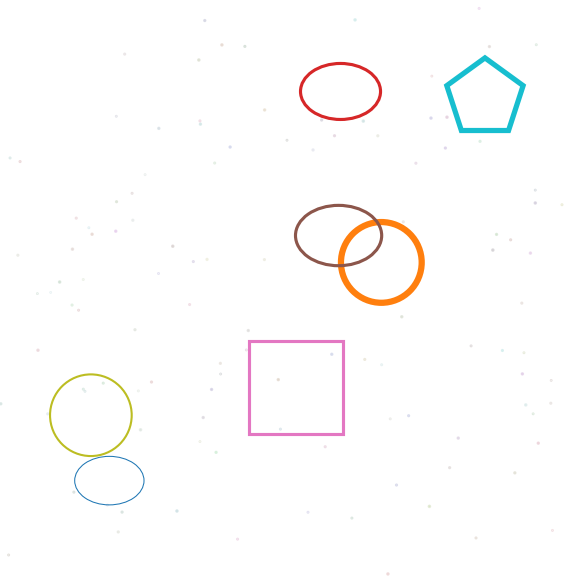[{"shape": "oval", "thickness": 0.5, "radius": 0.3, "center": [0.189, 0.167]}, {"shape": "circle", "thickness": 3, "radius": 0.35, "center": [0.66, 0.545]}, {"shape": "oval", "thickness": 1.5, "radius": 0.35, "center": [0.59, 0.841]}, {"shape": "oval", "thickness": 1.5, "radius": 0.37, "center": [0.586, 0.591]}, {"shape": "square", "thickness": 1.5, "radius": 0.41, "center": [0.512, 0.328]}, {"shape": "circle", "thickness": 1, "radius": 0.35, "center": [0.157, 0.28]}, {"shape": "pentagon", "thickness": 2.5, "radius": 0.35, "center": [0.84, 0.829]}]